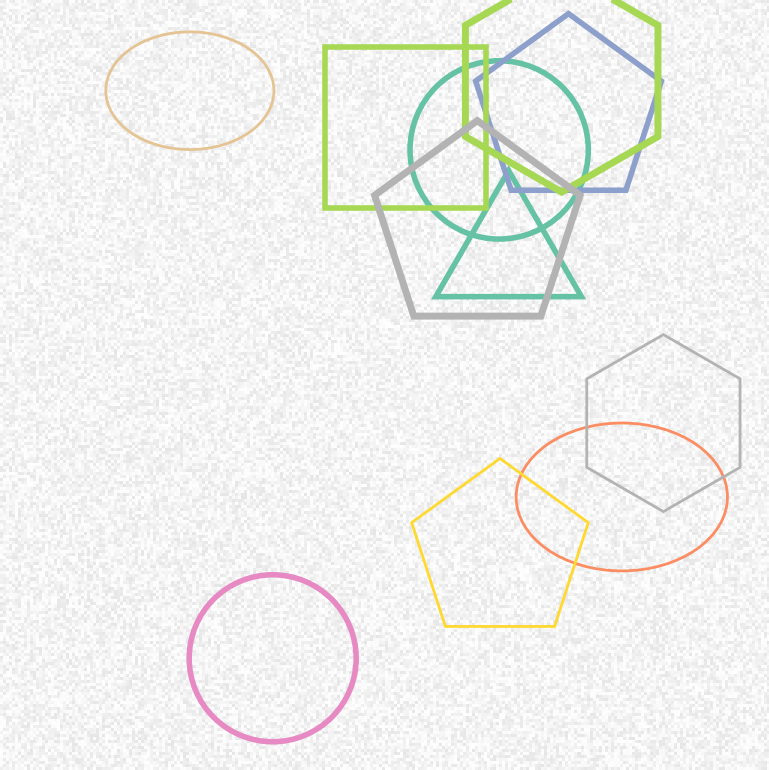[{"shape": "circle", "thickness": 2, "radius": 0.58, "center": [0.648, 0.805]}, {"shape": "triangle", "thickness": 2, "radius": 0.55, "center": [0.661, 0.669]}, {"shape": "oval", "thickness": 1, "radius": 0.69, "center": [0.808, 0.355]}, {"shape": "pentagon", "thickness": 2, "radius": 0.63, "center": [0.738, 0.855]}, {"shape": "circle", "thickness": 2, "radius": 0.54, "center": [0.354, 0.145]}, {"shape": "hexagon", "thickness": 2.5, "radius": 0.72, "center": [0.729, 0.895]}, {"shape": "square", "thickness": 2, "radius": 0.52, "center": [0.526, 0.834]}, {"shape": "pentagon", "thickness": 1, "radius": 0.6, "center": [0.649, 0.284]}, {"shape": "oval", "thickness": 1, "radius": 0.55, "center": [0.247, 0.882]}, {"shape": "hexagon", "thickness": 1, "radius": 0.57, "center": [0.862, 0.451]}, {"shape": "pentagon", "thickness": 2.5, "radius": 0.7, "center": [0.62, 0.703]}]